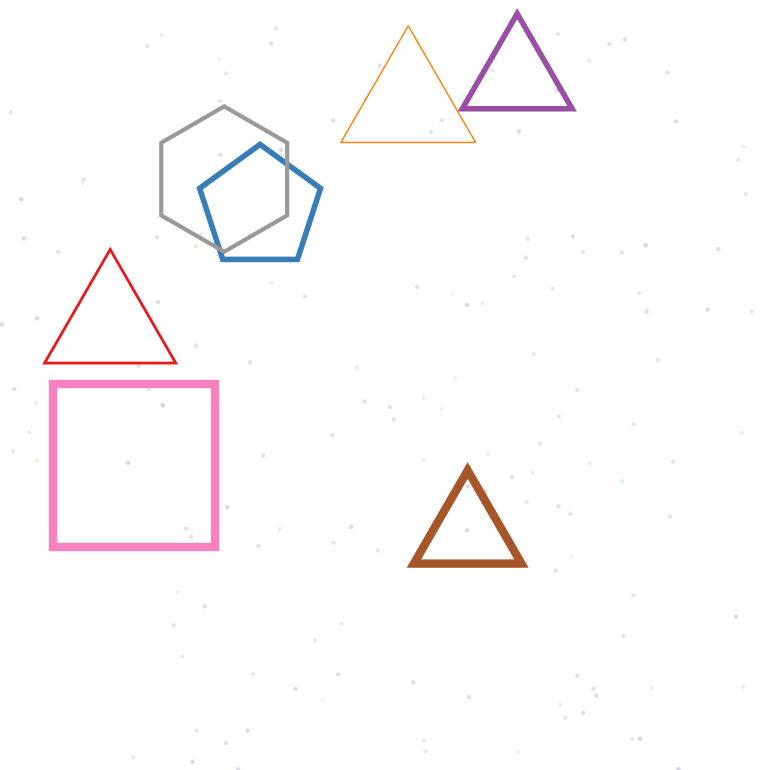[{"shape": "triangle", "thickness": 1, "radius": 0.49, "center": [0.143, 0.578]}, {"shape": "pentagon", "thickness": 2, "radius": 0.41, "center": [0.338, 0.73]}, {"shape": "triangle", "thickness": 2, "radius": 0.41, "center": [0.672, 0.9]}, {"shape": "triangle", "thickness": 0.5, "radius": 0.51, "center": [0.53, 0.865]}, {"shape": "triangle", "thickness": 3, "radius": 0.4, "center": [0.607, 0.308]}, {"shape": "square", "thickness": 3, "radius": 0.53, "center": [0.174, 0.395]}, {"shape": "hexagon", "thickness": 1.5, "radius": 0.47, "center": [0.291, 0.767]}]